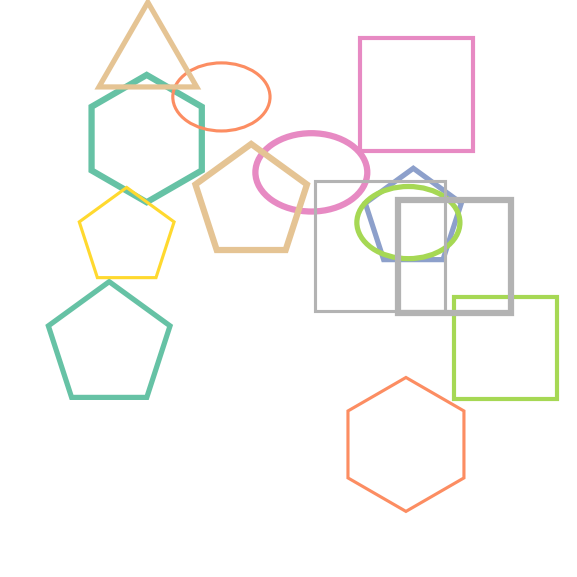[{"shape": "hexagon", "thickness": 3, "radius": 0.55, "center": [0.254, 0.759]}, {"shape": "pentagon", "thickness": 2.5, "radius": 0.55, "center": [0.189, 0.401]}, {"shape": "hexagon", "thickness": 1.5, "radius": 0.58, "center": [0.703, 0.23]}, {"shape": "oval", "thickness": 1.5, "radius": 0.42, "center": [0.383, 0.831]}, {"shape": "pentagon", "thickness": 2.5, "radius": 0.44, "center": [0.716, 0.62]}, {"shape": "oval", "thickness": 3, "radius": 0.48, "center": [0.539, 0.701]}, {"shape": "square", "thickness": 2, "radius": 0.49, "center": [0.721, 0.836]}, {"shape": "oval", "thickness": 2.5, "radius": 0.45, "center": [0.707, 0.614]}, {"shape": "square", "thickness": 2, "radius": 0.44, "center": [0.875, 0.397]}, {"shape": "pentagon", "thickness": 1.5, "radius": 0.43, "center": [0.219, 0.588]}, {"shape": "pentagon", "thickness": 3, "radius": 0.51, "center": [0.435, 0.648]}, {"shape": "triangle", "thickness": 2.5, "radius": 0.49, "center": [0.256, 0.897]}, {"shape": "square", "thickness": 1.5, "radius": 0.56, "center": [0.659, 0.573]}, {"shape": "square", "thickness": 3, "radius": 0.49, "center": [0.786, 0.555]}]